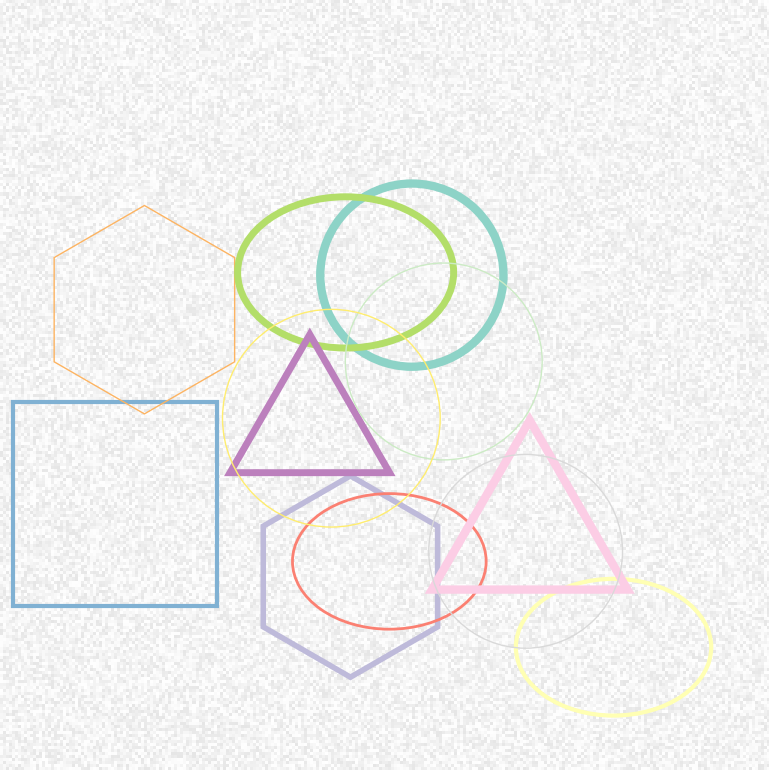[{"shape": "circle", "thickness": 3, "radius": 0.59, "center": [0.535, 0.643]}, {"shape": "oval", "thickness": 1.5, "radius": 0.63, "center": [0.797, 0.159]}, {"shape": "hexagon", "thickness": 2, "radius": 0.65, "center": [0.455, 0.251]}, {"shape": "oval", "thickness": 1, "radius": 0.63, "center": [0.506, 0.271]}, {"shape": "square", "thickness": 1.5, "radius": 0.66, "center": [0.149, 0.346]}, {"shape": "hexagon", "thickness": 0.5, "radius": 0.68, "center": [0.188, 0.598]}, {"shape": "oval", "thickness": 2.5, "radius": 0.7, "center": [0.449, 0.646]}, {"shape": "triangle", "thickness": 3, "radius": 0.73, "center": [0.688, 0.308]}, {"shape": "circle", "thickness": 0.5, "radius": 0.63, "center": [0.683, 0.284]}, {"shape": "triangle", "thickness": 2.5, "radius": 0.6, "center": [0.402, 0.446]}, {"shape": "circle", "thickness": 0.5, "radius": 0.64, "center": [0.576, 0.531]}, {"shape": "circle", "thickness": 0.5, "radius": 0.71, "center": [0.43, 0.457]}]